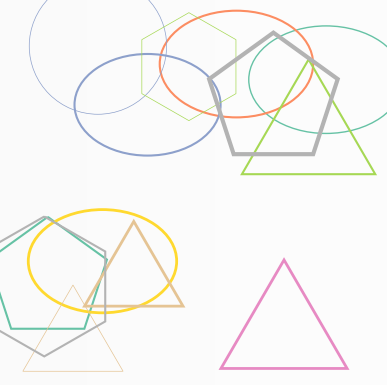[{"shape": "pentagon", "thickness": 1.5, "radius": 0.8, "center": [0.123, 0.276]}, {"shape": "oval", "thickness": 1, "radius": 1.0, "center": [0.841, 0.793]}, {"shape": "oval", "thickness": 1.5, "radius": 0.99, "center": [0.61, 0.834]}, {"shape": "circle", "thickness": 0.5, "radius": 0.89, "center": [0.253, 0.88]}, {"shape": "oval", "thickness": 1.5, "radius": 0.94, "center": [0.381, 0.728]}, {"shape": "triangle", "thickness": 2, "radius": 0.94, "center": [0.733, 0.137]}, {"shape": "triangle", "thickness": 1.5, "radius": 0.99, "center": [0.796, 0.647]}, {"shape": "hexagon", "thickness": 0.5, "radius": 0.7, "center": [0.487, 0.827]}, {"shape": "oval", "thickness": 2, "radius": 0.96, "center": [0.264, 0.322]}, {"shape": "triangle", "thickness": 0.5, "radius": 0.75, "center": [0.188, 0.11]}, {"shape": "triangle", "thickness": 2, "radius": 0.73, "center": [0.345, 0.278]}, {"shape": "hexagon", "thickness": 1.5, "radius": 0.91, "center": [0.114, 0.256]}, {"shape": "pentagon", "thickness": 3, "radius": 0.87, "center": [0.706, 0.741]}]